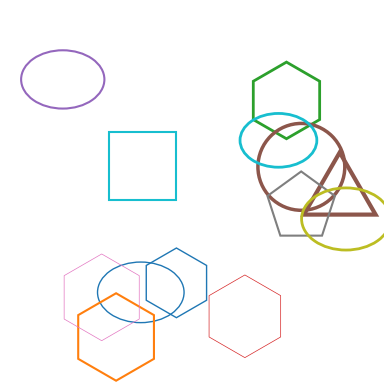[{"shape": "hexagon", "thickness": 1, "radius": 0.45, "center": [0.458, 0.265]}, {"shape": "oval", "thickness": 1, "radius": 0.56, "center": [0.366, 0.241]}, {"shape": "hexagon", "thickness": 1.5, "radius": 0.57, "center": [0.302, 0.125]}, {"shape": "hexagon", "thickness": 2, "radius": 0.5, "center": [0.744, 0.739]}, {"shape": "hexagon", "thickness": 0.5, "radius": 0.54, "center": [0.636, 0.178]}, {"shape": "oval", "thickness": 1.5, "radius": 0.54, "center": [0.163, 0.794]}, {"shape": "circle", "thickness": 2.5, "radius": 0.56, "center": [0.783, 0.567]}, {"shape": "triangle", "thickness": 3, "radius": 0.54, "center": [0.882, 0.496]}, {"shape": "hexagon", "thickness": 0.5, "radius": 0.56, "center": [0.264, 0.228]}, {"shape": "pentagon", "thickness": 1.5, "radius": 0.46, "center": [0.782, 0.463]}, {"shape": "oval", "thickness": 2, "radius": 0.58, "center": [0.899, 0.431]}, {"shape": "oval", "thickness": 2, "radius": 0.5, "center": [0.723, 0.635]}, {"shape": "square", "thickness": 1.5, "radius": 0.44, "center": [0.37, 0.569]}]